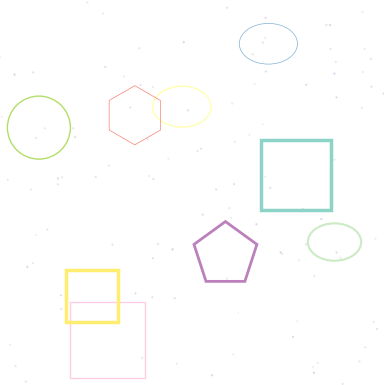[{"shape": "square", "thickness": 2.5, "radius": 0.46, "center": [0.769, 0.546]}, {"shape": "oval", "thickness": 1, "radius": 0.38, "center": [0.472, 0.723]}, {"shape": "hexagon", "thickness": 0.5, "radius": 0.38, "center": [0.35, 0.701]}, {"shape": "oval", "thickness": 0.5, "radius": 0.38, "center": [0.697, 0.886]}, {"shape": "circle", "thickness": 1, "radius": 0.41, "center": [0.101, 0.669]}, {"shape": "square", "thickness": 1, "radius": 0.49, "center": [0.279, 0.117]}, {"shape": "pentagon", "thickness": 2, "radius": 0.43, "center": [0.586, 0.339]}, {"shape": "oval", "thickness": 1.5, "radius": 0.35, "center": [0.869, 0.371]}, {"shape": "square", "thickness": 2.5, "radius": 0.34, "center": [0.24, 0.23]}]